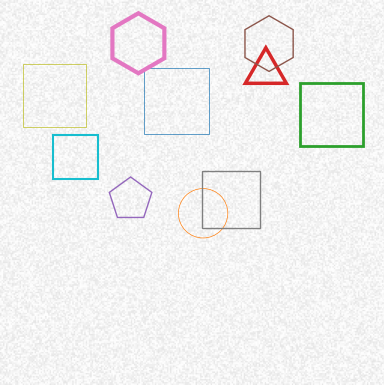[{"shape": "square", "thickness": 0.5, "radius": 0.43, "center": [0.459, 0.738]}, {"shape": "circle", "thickness": 0.5, "radius": 0.32, "center": [0.528, 0.446]}, {"shape": "square", "thickness": 2, "radius": 0.41, "center": [0.861, 0.704]}, {"shape": "triangle", "thickness": 2.5, "radius": 0.31, "center": [0.691, 0.814]}, {"shape": "pentagon", "thickness": 1, "radius": 0.29, "center": [0.339, 0.482]}, {"shape": "hexagon", "thickness": 1, "radius": 0.36, "center": [0.699, 0.887]}, {"shape": "hexagon", "thickness": 3, "radius": 0.39, "center": [0.359, 0.888]}, {"shape": "square", "thickness": 1, "radius": 0.37, "center": [0.599, 0.482]}, {"shape": "square", "thickness": 0.5, "radius": 0.41, "center": [0.142, 0.753]}, {"shape": "square", "thickness": 1.5, "radius": 0.29, "center": [0.196, 0.593]}]